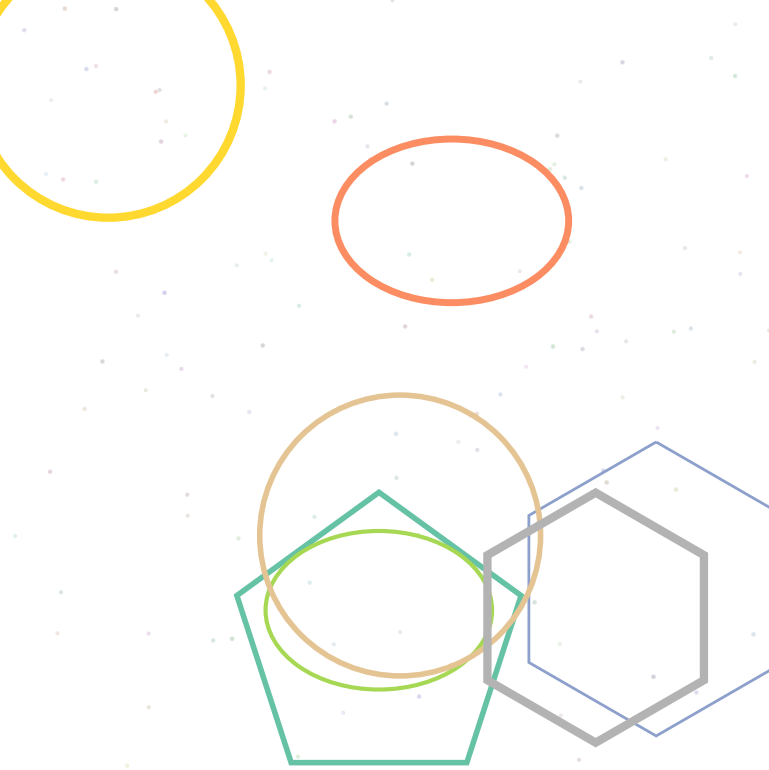[{"shape": "pentagon", "thickness": 2, "radius": 0.97, "center": [0.492, 0.167]}, {"shape": "oval", "thickness": 2.5, "radius": 0.76, "center": [0.587, 0.713]}, {"shape": "hexagon", "thickness": 1, "radius": 0.95, "center": [0.852, 0.235]}, {"shape": "oval", "thickness": 1.5, "radius": 0.74, "center": [0.492, 0.207]}, {"shape": "circle", "thickness": 3, "radius": 0.86, "center": [0.141, 0.889]}, {"shape": "circle", "thickness": 2, "radius": 0.91, "center": [0.52, 0.305]}, {"shape": "hexagon", "thickness": 3, "radius": 0.81, "center": [0.774, 0.198]}]